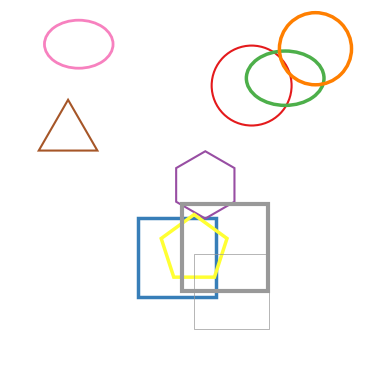[{"shape": "circle", "thickness": 1.5, "radius": 0.52, "center": [0.654, 0.778]}, {"shape": "square", "thickness": 2.5, "radius": 0.51, "center": [0.46, 0.332]}, {"shape": "oval", "thickness": 2.5, "radius": 0.5, "center": [0.741, 0.797]}, {"shape": "hexagon", "thickness": 1.5, "radius": 0.44, "center": [0.533, 0.52]}, {"shape": "circle", "thickness": 2.5, "radius": 0.47, "center": [0.819, 0.873]}, {"shape": "pentagon", "thickness": 2.5, "radius": 0.45, "center": [0.504, 0.353]}, {"shape": "triangle", "thickness": 1.5, "radius": 0.44, "center": [0.177, 0.653]}, {"shape": "oval", "thickness": 2, "radius": 0.45, "center": [0.205, 0.885]}, {"shape": "square", "thickness": 3, "radius": 0.56, "center": [0.585, 0.358]}, {"shape": "square", "thickness": 0.5, "radius": 0.49, "center": [0.602, 0.242]}]